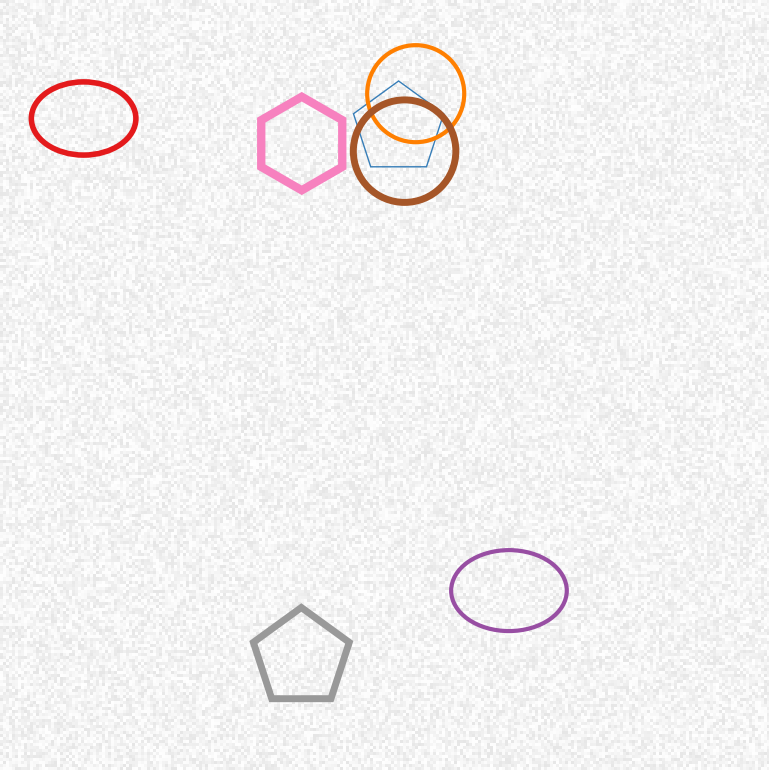[{"shape": "oval", "thickness": 2, "radius": 0.34, "center": [0.109, 0.846]}, {"shape": "pentagon", "thickness": 0.5, "radius": 0.31, "center": [0.518, 0.833]}, {"shape": "oval", "thickness": 1.5, "radius": 0.38, "center": [0.661, 0.233]}, {"shape": "circle", "thickness": 1.5, "radius": 0.32, "center": [0.54, 0.878]}, {"shape": "circle", "thickness": 2.5, "radius": 0.33, "center": [0.525, 0.804]}, {"shape": "hexagon", "thickness": 3, "radius": 0.3, "center": [0.392, 0.814]}, {"shape": "pentagon", "thickness": 2.5, "radius": 0.33, "center": [0.391, 0.146]}]